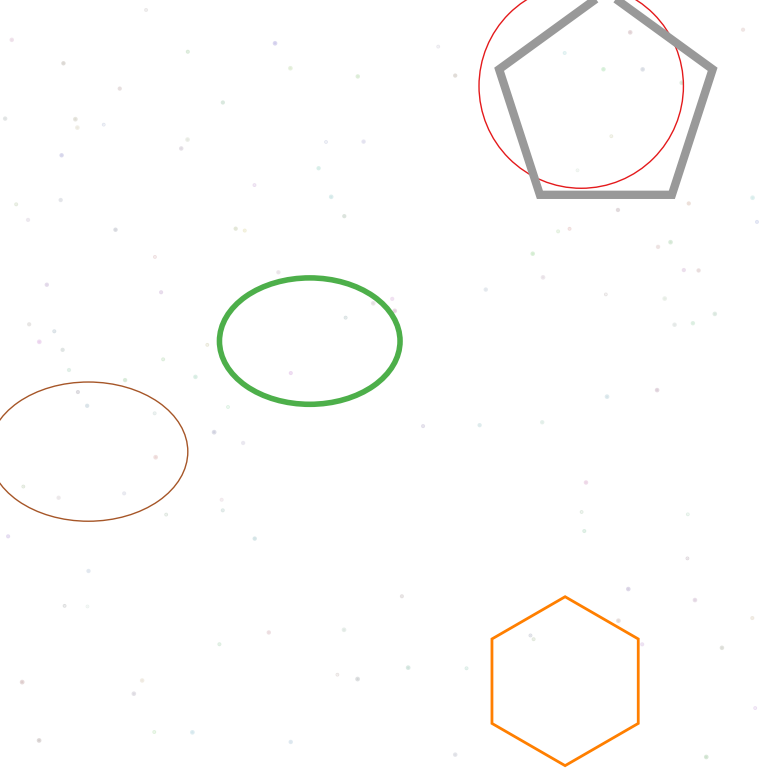[{"shape": "circle", "thickness": 0.5, "radius": 0.66, "center": [0.755, 0.888]}, {"shape": "oval", "thickness": 2, "radius": 0.59, "center": [0.402, 0.557]}, {"shape": "hexagon", "thickness": 1, "radius": 0.55, "center": [0.734, 0.115]}, {"shape": "oval", "thickness": 0.5, "radius": 0.65, "center": [0.115, 0.413]}, {"shape": "pentagon", "thickness": 3, "radius": 0.73, "center": [0.787, 0.865]}]